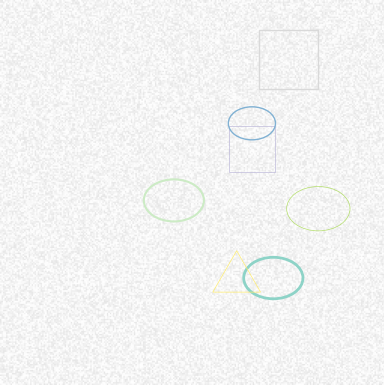[{"shape": "oval", "thickness": 2, "radius": 0.38, "center": [0.71, 0.278]}, {"shape": "square", "thickness": 0.5, "radius": 0.29, "center": [0.654, 0.613]}, {"shape": "oval", "thickness": 1, "radius": 0.31, "center": [0.654, 0.68]}, {"shape": "oval", "thickness": 0.5, "radius": 0.41, "center": [0.827, 0.458]}, {"shape": "square", "thickness": 1, "radius": 0.38, "center": [0.75, 0.846]}, {"shape": "oval", "thickness": 1.5, "radius": 0.39, "center": [0.452, 0.479]}, {"shape": "triangle", "thickness": 0.5, "radius": 0.36, "center": [0.615, 0.277]}]